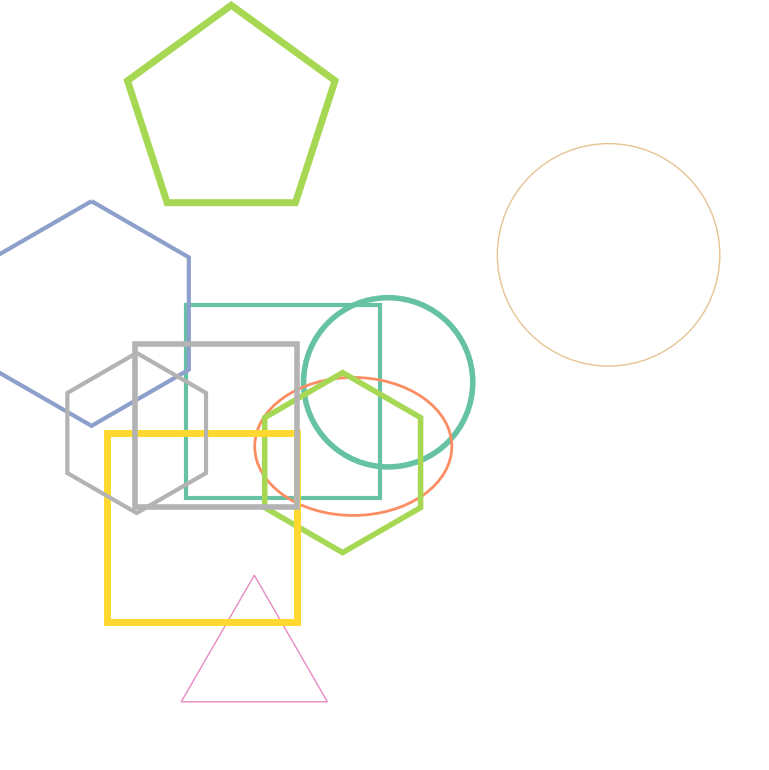[{"shape": "square", "thickness": 1.5, "radius": 0.63, "center": [0.367, 0.478]}, {"shape": "circle", "thickness": 2, "radius": 0.55, "center": [0.504, 0.504]}, {"shape": "oval", "thickness": 1, "radius": 0.64, "center": [0.459, 0.42]}, {"shape": "hexagon", "thickness": 1.5, "radius": 0.73, "center": [0.119, 0.593]}, {"shape": "triangle", "thickness": 0.5, "radius": 0.55, "center": [0.33, 0.143]}, {"shape": "hexagon", "thickness": 2, "radius": 0.58, "center": [0.445, 0.399]}, {"shape": "pentagon", "thickness": 2.5, "radius": 0.71, "center": [0.3, 0.851]}, {"shape": "square", "thickness": 2.5, "radius": 0.62, "center": [0.262, 0.315]}, {"shape": "circle", "thickness": 0.5, "radius": 0.72, "center": [0.79, 0.669]}, {"shape": "hexagon", "thickness": 1.5, "radius": 0.52, "center": [0.178, 0.438]}, {"shape": "square", "thickness": 2, "radius": 0.53, "center": [0.281, 0.447]}]